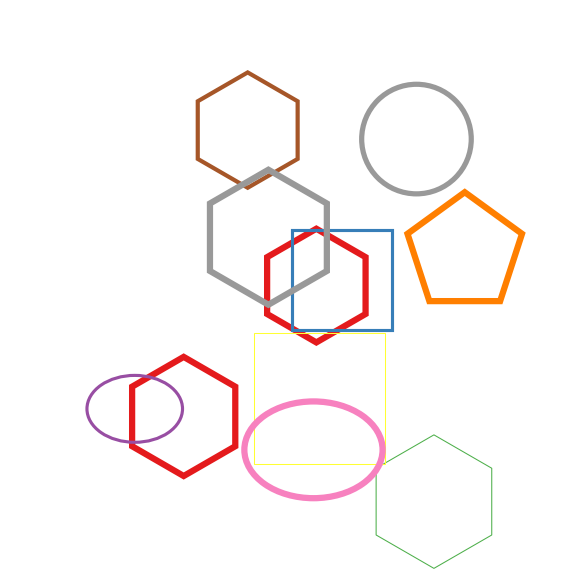[{"shape": "hexagon", "thickness": 3, "radius": 0.49, "center": [0.548, 0.505]}, {"shape": "hexagon", "thickness": 3, "radius": 0.52, "center": [0.318, 0.278]}, {"shape": "square", "thickness": 1.5, "radius": 0.43, "center": [0.593, 0.515]}, {"shape": "hexagon", "thickness": 0.5, "radius": 0.58, "center": [0.751, 0.131]}, {"shape": "oval", "thickness": 1.5, "radius": 0.41, "center": [0.233, 0.291]}, {"shape": "pentagon", "thickness": 3, "radius": 0.52, "center": [0.805, 0.562]}, {"shape": "square", "thickness": 0.5, "radius": 0.57, "center": [0.553, 0.309]}, {"shape": "hexagon", "thickness": 2, "radius": 0.5, "center": [0.429, 0.774]}, {"shape": "oval", "thickness": 3, "radius": 0.6, "center": [0.543, 0.22]}, {"shape": "hexagon", "thickness": 3, "radius": 0.58, "center": [0.465, 0.588]}, {"shape": "circle", "thickness": 2.5, "radius": 0.47, "center": [0.721, 0.758]}]